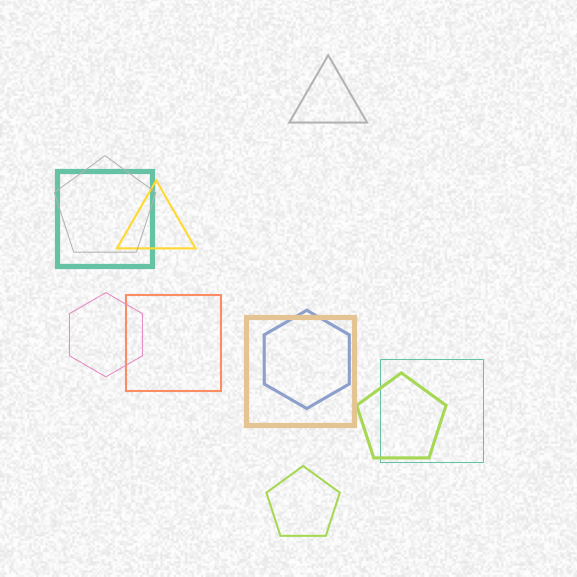[{"shape": "square", "thickness": 0.5, "radius": 0.45, "center": [0.747, 0.288]}, {"shape": "square", "thickness": 2.5, "radius": 0.41, "center": [0.181, 0.621]}, {"shape": "square", "thickness": 1, "radius": 0.41, "center": [0.301, 0.405]}, {"shape": "hexagon", "thickness": 1.5, "radius": 0.43, "center": [0.531, 0.377]}, {"shape": "hexagon", "thickness": 0.5, "radius": 0.36, "center": [0.183, 0.42]}, {"shape": "pentagon", "thickness": 1.5, "radius": 0.41, "center": [0.695, 0.272]}, {"shape": "pentagon", "thickness": 1, "radius": 0.33, "center": [0.525, 0.125]}, {"shape": "triangle", "thickness": 1, "radius": 0.39, "center": [0.27, 0.608]}, {"shape": "square", "thickness": 2.5, "radius": 0.47, "center": [0.519, 0.356]}, {"shape": "triangle", "thickness": 1, "radius": 0.39, "center": [0.568, 0.826]}, {"shape": "pentagon", "thickness": 0.5, "radius": 0.46, "center": [0.182, 0.637]}]